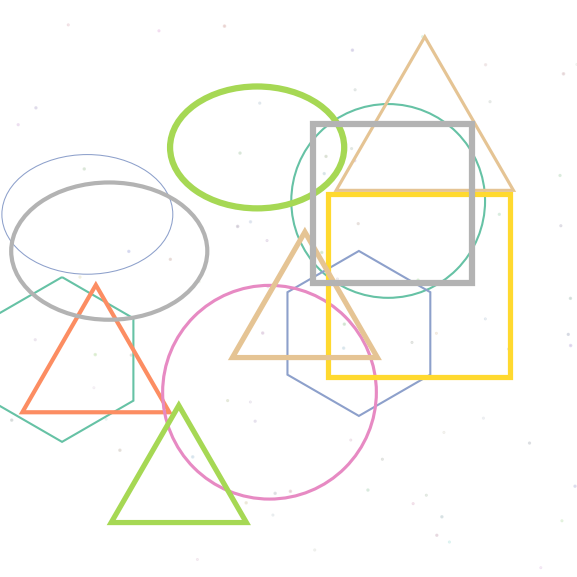[{"shape": "hexagon", "thickness": 1, "radius": 0.71, "center": [0.107, 0.377]}, {"shape": "circle", "thickness": 1, "radius": 0.84, "center": [0.672, 0.651]}, {"shape": "triangle", "thickness": 2, "radius": 0.73, "center": [0.166, 0.359]}, {"shape": "hexagon", "thickness": 1, "radius": 0.71, "center": [0.621, 0.422]}, {"shape": "oval", "thickness": 0.5, "radius": 0.74, "center": [0.151, 0.628]}, {"shape": "circle", "thickness": 1.5, "radius": 0.93, "center": [0.467, 0.32]}, {"shape": "oval", "thickness": 3, "radius": 0.75, "center": [0.445, 0.744]}, {"shape": "triangle", "thickness": 2.5, "radius": 0.68, "center": [0.31, 0.162]}, {"shape": "square", "thickness": 2.5, "radius": 0.79, "center": [0.725, 0.505]}, {"shape": "triangle", "thickness": 2.5, "radius": 0.72, "center": [0.528, 0.452]}, {"shape": "triangle", "thickness": 1.5, "radius": 0.89, "center": [0.736, 0.758]}, {"shape": "oval", "thickness": 2, "radius": 0.85, "center": [0.189, 0.564]}, {"shape": "square", "thickness": 3, "radius": 0.69, "center": [0.68, 0.646]}]